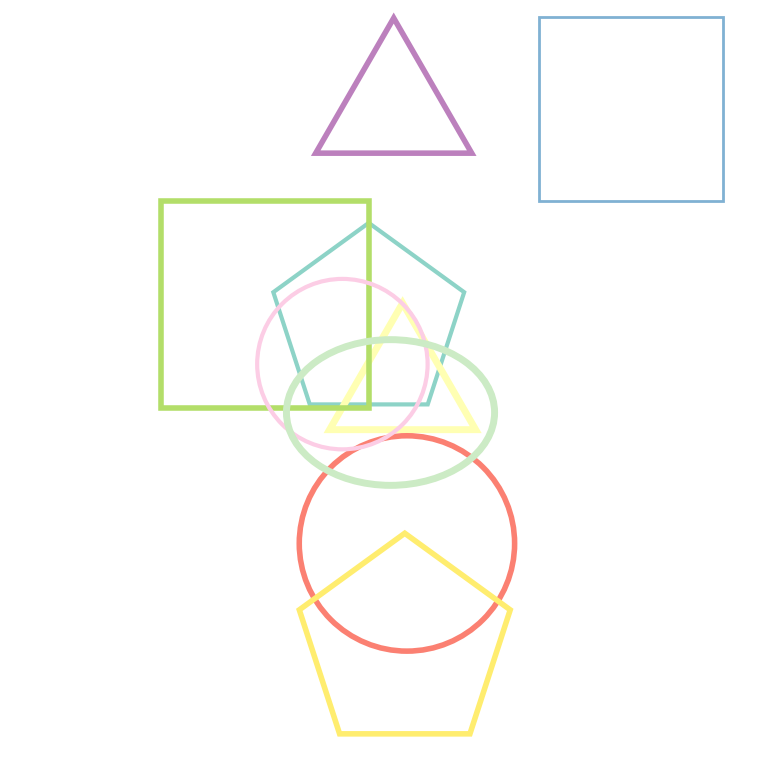[{"shape": "pentagon", "thickness": 1.5, "radius": 0.65, "center": [0.479, 0.58]}, {"shape": "triangle", "thickness": 2.5, "radius": 0.55, "center": [0.523, 0.497]}, {"shape": "circle", "thickness": 2, "radius": 0.7, "center": [0.528, 0.294]}, {"shape": "square", "thickness": 1, "radius": 0.6, "center": [0.819, 0.858]}, {"shape": "square", "thickness": 2, "radius": 0.68, "center": [0.344, 0.605]}, {"shape": "circle", "thickness": 1.5, "radius": 0.55, "center": [0.445, 0.527]}, {"shape": "triangle", "thickness": 2, "radius": 0.58, "center": [0.511, 0.86]}, {"shape": "oval", "thickness": 2.5, "radius": 0.68, "center": [0.507, 0.464]}, {"shape": "pentagon", "thickness": 2, "radius": 0.72, "center": [0.526, 0.163]}]